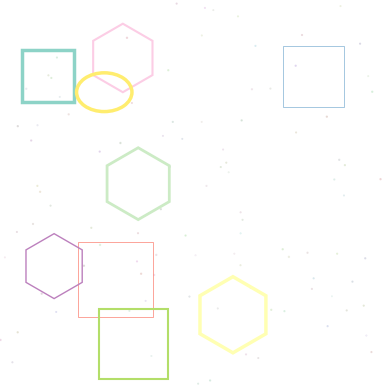[{"shape": "square", "thickness": 2.5, "radius": 0.34, "center": [0.124, 0.803]}, {"shape": "hexagon", "thickness": 2.5, "radius": 0.49, "center": [0.605, 0.182]}, {"shape": "square", "thickness": 0.5, "radius": 0.49, "center": [0.3, 0.273]}, {"shape": "square", "thickness": 0.5, "radius": 0.4, "center": [0.814, 0.801]}, {"shape": "square", "thickness": 1.5, "radius": 0.45, "center": [0.347, 0.106]}, {"shape": "hexagon", "thickness": 1.5, "radius": 0.44, "center": [0.319, 0.849]}, {"shape": "hexagon", "thickness": 1, "radius": 0.42, "center": [0.141, 0.309]}, {"shape": "hexagon", "thickness": 2, "radius": 0.47, "center": [0.359, 0.523]}, {"shape": "oval", "thickness": 2.5, "radius": 0.36, "center": [0.271, 0.761]}]